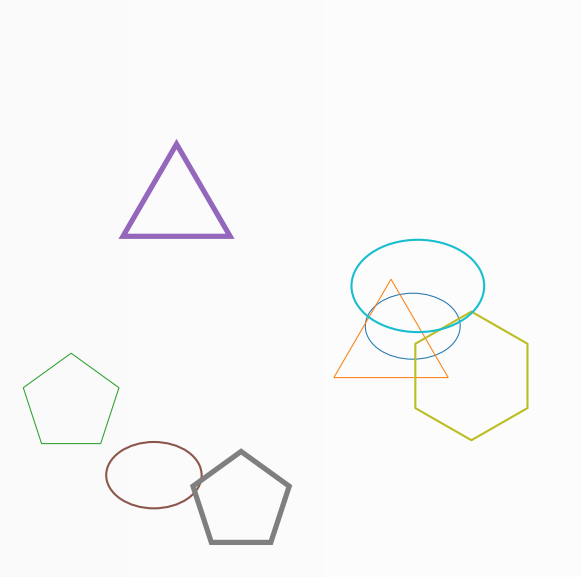[{"shape": "oval", "thickness": 0.5, "radius": 0.41, "center": [0.71, 0.434]}, {"shape": "triangle", "thickness": 0.5, "radius": 0.57, "center": [0.673, 0.402]}, {"shape": "pentagon", "thickness": 0.5, "radius": 0.43, "center": [0.122, 0.301]}, {"shape": "triangle", "thickness": 2.5, "radius": 0.53, "center": [0.304, 0.643]}, {"shape": "oval", "thickness": 1, "radius": 0.41, "center": [0.265, 0.176]}, {"shape": "pentagon", "thickness": 2.5, "radius": 0.44, "center": [0.415, 0.13]}, {"shape": "hexagon", "thickness": 1, "radius": 0.56, "center": [0.811, 0.348]}, {"shape": "oval", "thickness": 1, "radius": 0.57, "center": [0.719, 0.504]}]